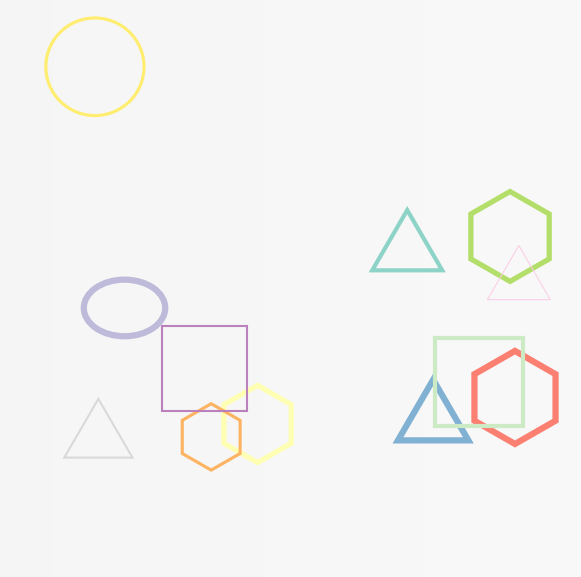[{"shape": "triangle", "thickness": 2, "radius": 0.35, "center": [0.701, 0.566]}, {"shape": "hexagon", "thickness": 2.5, "radius": 0.33, "center": [0.443, 0.265]}, {"shape": "oval", "thickness": 3, "radius": 0.35, "center": [0.214, 0.466]}, {"shape": "hexagon", "thickness": 3, "radius": 0.4, "center": [0.886, 0.311]}, {"shape": "triangle", "thickness": 3, "radius": 0.35, "center": [0.745, 0.272]}, {"shape": "hexagon", "thickness": 1.5, "radius": 0.29, "center": [0.363, 0.243]}, {"shape": "hexagon", "thickness": 2.5, "radius": 0.39, "center": [0.877, 0.59]}, {"shape": "triangle", "thickness": 0.5, "radius": 0.31, "center": [0.893, 0.511]}, {"shape": "triangle", "thickness": 1, "radius": 0.34, "center": [0.169, 0.241]}, {"shape": "square", "thickness": 1, "radius": 0.37, "center": [0.352, 0.361]}, {"shape": "square", "thickness": 2, "radius": 0.38, "center": [0.824, 0.337]}, {"shape": "circle", "thickness": 1.5, "radius": 0.42, "center": [0.163, 0.884]}]